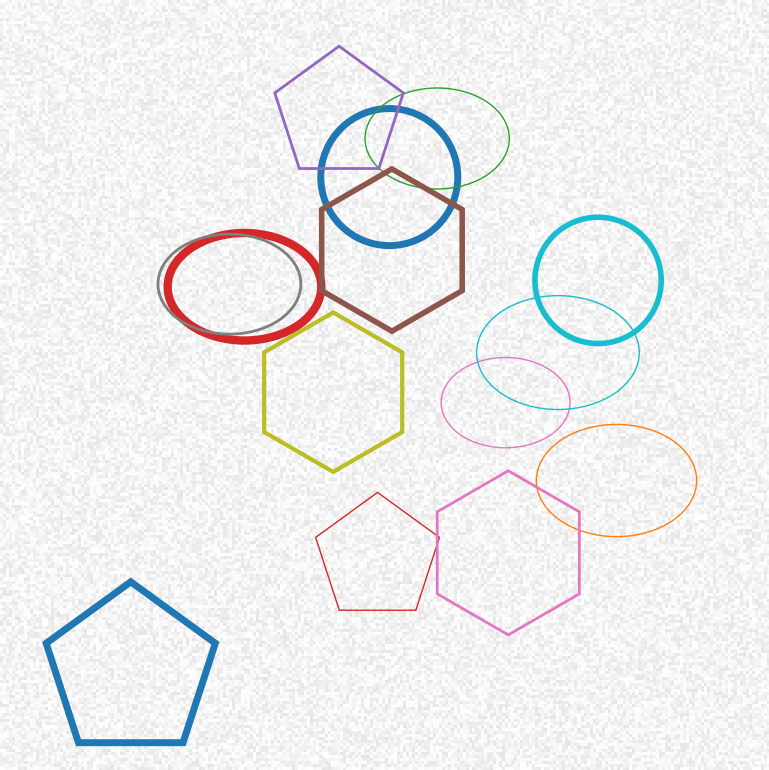[{"shape": "pentagon", "thickness": 2.5, "radius": 0.58, "center": [0.17, 0.129]}, {"shape": "circle", "thickness": 2.5, "radius": 0.44, "center": [0.506, 0.77]}, {"shape": "oval", "thickness": 0.5, "radius": 0.52, "center": [0.801, 0.376]}, {"shape": "oval", "thickness": 0.5, "radius": 0.47, "center": [0.568, 0.82]}, {"shape": "oval", "thickness": 3, "radius": 0.5, "center": [0.318, 0.628]}, {"shape": "pentagon", "thickness": 0.5, "radius": 0.42, "center": [0.49, 0.276]}, {"shape": "pentagon", "thickness": 1, "radius": 0.44, "center": [0.44, 0.852]}, {"shape": "hexagon", "thickness": 2, "radius": 0.53, "center": [0.509, 0.675]}, {"shape": "oval", "thickness": 0.5, "radius": 0.42, "center": [0.657, 0.477]}, {"shape": "hexagon", "thickness": 1, "radius": 0.53, "center": [0.66, 0.282]}, {"shape": "oval", "thickness": 1, "radius": 0.46, "center": [0.298, 0.631]}, {"shape": "hexagon", "thickness": 1.5, "radius": 0.52, "center": [0.433, 0.491]}, {"shape": "circle", "thickness": 2, "radius": 0.41, "center": [0.777, 0.636]}, {"shape": "oval", "thickness": 0.5, "radius": 0.53, "center": [0.725, 0.542]}]